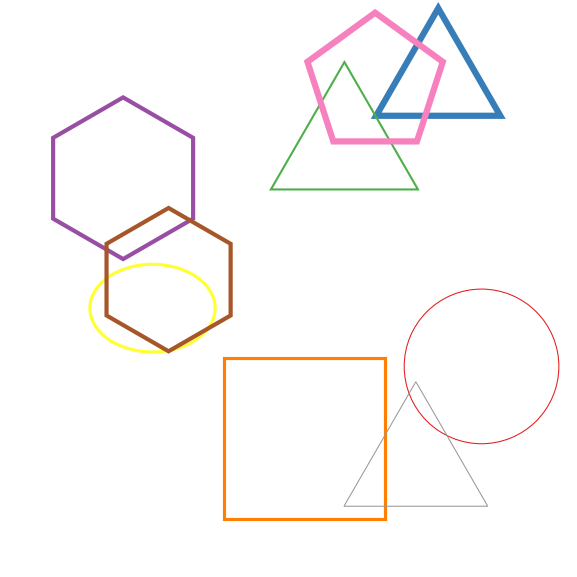[{"shape": "circle", "thickness": 0.5, "radius": 0.67, "center": [0.834, 0.365]}, {"shape": "triangle", "thickness": 3, "radius": 0.62, "center": [0.759, 0.861]}, {"shape": "triangle", "thickness": 1, "radius": 0.74, "center": [0.596, 0.745]}, {"shape": "hexagon", "thickness": 2, "radius": 0.7, "center": [0.213, 0.69]}, {"shape": "square", "thickness": 1.5, "radius": 0.7, "center": [0.527, 0.239]}, {"shape": "oval", "thickness": 1.5, "radius": 0.54, "center": [0.264, 0.466]}, {"shape": "hexagon", "thickness": 2, "radius": 0.62, "center": [0.292, 0.515]}, {"shape": "pentagon", "thickness": 3, "radius": 0.62, "center": [0.65, 0.854]}, {"shape": "triangle", "thickness": 0.5, "radius": 0.72, "center": [0.72, 0.194]}]